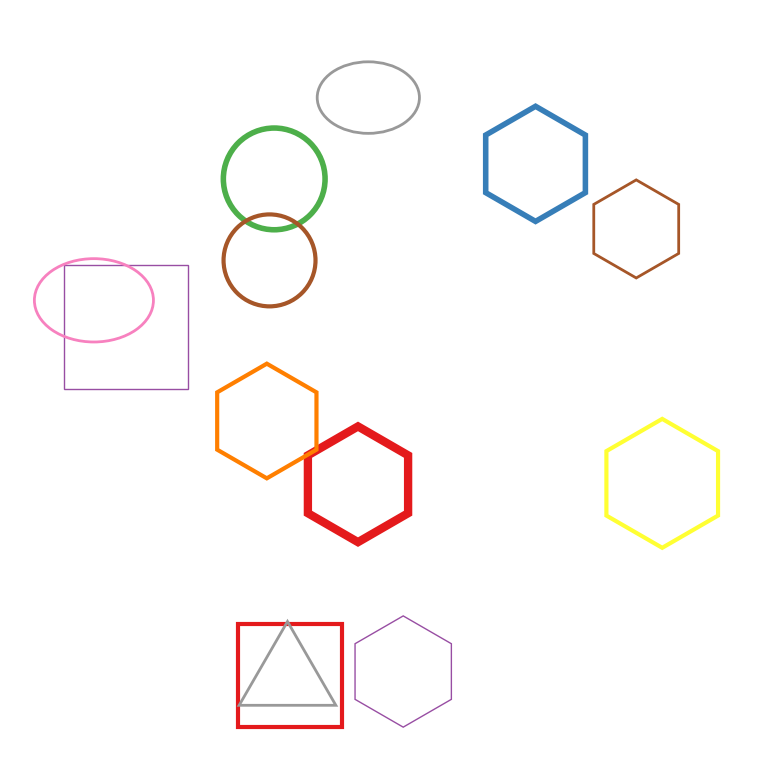[{"shape": "hexagon", "thickness": 3, "radius": 0.38, "center": [0.465, 0.371]}, {"shape": "square", "thickness": 1.5, "radius": 0.34, "center": [0.376, 0.123]}, {"shape": "hexagon", "thickness": 2, "radius": 0.37, "center": [0.696, 0.787]}, {"shape": "circle", "thickness": 2, "radius": 0.33, "center": [0.356, 0.768]}, {"shape": "square", "thickness": 0.5, "radius": 0.4, "center": [0.163, 0.576]}, {"shape": "hexagon", "thickness": 0.5, "radius": 0.36, "center": [0.524, 0.128]}, {"shape": "hexagon", "thickness": 1.5, "radius": 0.37, "center": [0.347, 0.453]}, {"shape": "hexagon", "thickness": 1.5, "radius": 0.42, "center": [0.86, 0.372]}, {"shape": "circle", "thickness": 1.5, "radius": 0.3, "center": [0.35, 0.662]}, {"shape": "hexagon", "thickness": 1, "radius": 0.32, "center": [0.826, 0.703]}, {"shape": "oval", "thickness": 1, "radius": 0.39, "center": [0.122, 0.61]}, {"shape": "triangle", "thickness": 1, "radius": 0.36, "center": [0.373, 0.12]}, {"shape": "oval", "thickness": 1, "radius": 0.33, "center": [0.478, 0.873]}]